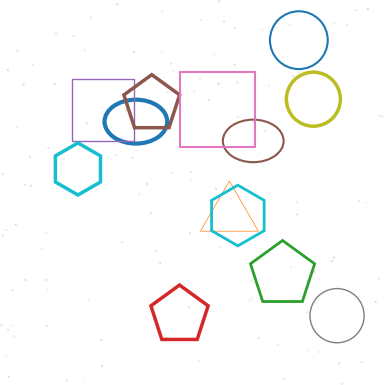[{"shape": "oval", "thickness": 3, "radius": 0.41, "center": [0.353, 0.684]}, {"shape": "circle", "thickness": 1.5, "radius": 0.38, "center": [0.776, 0.896]}, {"shape": "triangle", "thickness": 0.5, "radius": 0.43, "center": [0.596, 0.443]}, {"shape": "pentagon", "thickness": 2, "radius": 0.44, "center": [0.734, 0.288]}, {"shape": "pentagon", "thickness": 2.5, "radius": 0.39, "center": [0.466, 0.182]}, {"shape": "square", "thickness": 1, "radius": 0.4, "center": [0.268, 0.713]}, {"shape": "pentagon", "thickness": 2.5, "radius": 0.38, "center": [0.394, 0.73]}, {"shape": "oval", "thickness": 1.5, "radius": 0.39, "center": [0.658, 0.634]}, {"shape": "square", "thickness": 1.5, "radius": 0.49, "center": [0.566, 0.716]}, {"shape": "circle", "thickness": 1, "radius": 0.35, "center": [0.875, 0.18]}, {"shape": "circle", "thickness": 2.5, "radius": 0.35, "center": [0.814, 0.742]}, {"shape": "hexagon", "thickness": 2, "radius": 0.39, "center": [0.618, 0.44]}, {"shape": "hexagon", "thickness": 2.5, "radius": 0.34, "center": [0.202, 0.561]}]